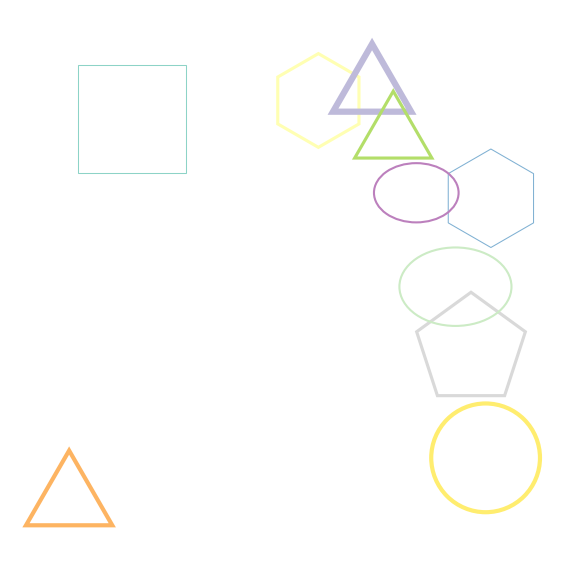[{"shape": "square", "thickness": 0.5, "radius": 0.47, "center": [0.228, 0.793]}, {"shape": "hexagon", "thickness": 1.5, "radius": 0.41, "center": [0.551, 0.825]}, {"shape": "triangle", "thickness": 3, "radius": 0.39, "center": [0.644, 0.845]}, {"shape": "hexagon", "thickness": 0.5, "radius": 0.43, "center": [0.85, 0.656]}, {"shape": "triangle", "thickness": 2, "radius": 0.43, "center": [0.12, 0.133]}, {"shape": "triangle", "thickness": 1.5, "radius": 0.39, "center": [0.681, 0.764]}, {"shape": "pentagon", "thickness": 1.5, "radius": 0.49, "center": [0.816, 0.394]}, {"shape": "oval", "thickness": 1, "radius": 0.37, "center": [0.721, 0.665]}, {"shape": "oval", "thickness": 1, "radius": 0.49, "center": [0.789, 0.503]}, {"shape": "circle", "thickness": 2, "radius": 0.47, "center": [0.841, 0.206]}]